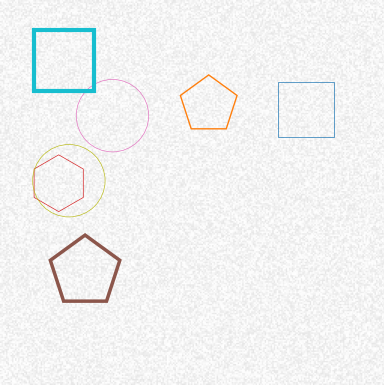[{"shape": "square", "thickness": 0.5, "radius": 0.36, "center": [0.795, 0.716]}, {"shape": "pentagon", "thickness": 1, "radius": 0.39, "center": [0.542, 0.728]}, {"shape": "hexagon", "thickness": 0.5, "radius": 0.37, "center": [0.152, 0.524]}, {"shape": "pentagon", "thickness": 2.5, "radius": 0.47, "center": [0.221, 0.295]}, {"shape": "circle", "thickness": 0.5, "radius": 0.47, "center": [0.292, 0.7]}, {"shape": "circle", "thickness": 0.5, "radius": 0.47, "center": [0.179, 0.531]}, {"shape": "square", "thickness": 3, "radius": 0.39, "center": [0.166, 0.843]}]